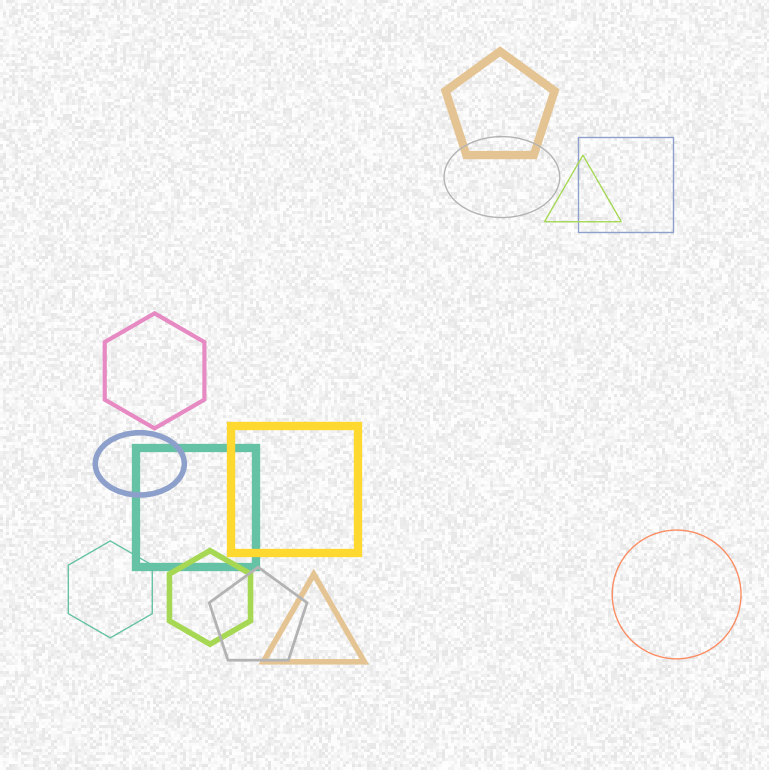[{"shape": "hexagon", "thickness": 0.5, "radius": 0.31, "center": [0.143, 0.235]}, {"shape": "square", "thickness": 3, "radius": 0.39, "center": [0.254, 0.341]}, {"shape": "circle", "thickness": 0.5, "radius": 0.42, "center": [0.879, 0.228]}, {"shape": "square", "thickness": 0.5, "radius": 0.31, "center": [0.812, 0.761]}, {"shape": "oval", "thickness": 2, "radius": 0.29, "center": [0.182, 0.398]}, {"shape": "hexagon", "thickness": 1.5, "radius": 0.37, "center": [0.201, 0.518]}, {"shape": "hexagon", "thickness": 2, "radius": 0.3, "center": [0.273, 0.224]}, {"shape": "triangle", "thickness": 0.5, "radius": 0.29, "center": [0.757, 0.741]}, {"shape": "square", "thickness": 3, "radius": 0.41, "center": [0.382, 0.364]}, {"shape": "pentagon", "thickness": 3, "radius": 0.37, "center": [0.649, 0.859]}, {"shape": "triangle", "thickness": 2, "radius": 0.38, "center": [0.408, 0.178]}, {"shape": "oval", "thickness": 0.5, "radius": 0.38, "center": [0.652, 0.77]}, {"shape": "pentagon", "thickness": 1, "radius": 0.33, "center": [0.335, 0.197]}]